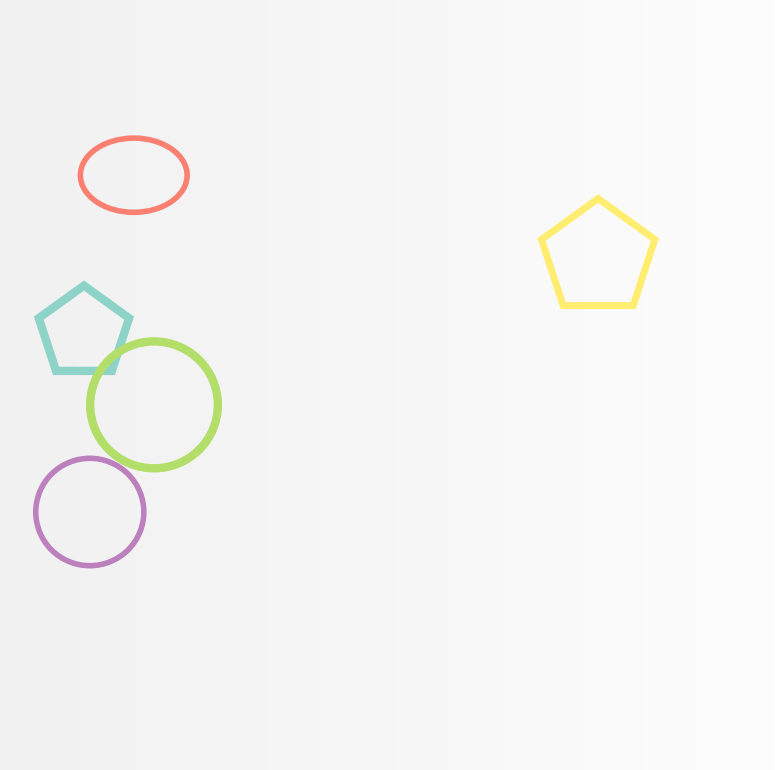[{"shape": "pentagon", "thickness": 3, "radius": 0.31, "center": [0.108, 0.568]}, {"shape": "oval", "thickness": 2, "radius": 0.34, "center": [0.173, 0.772]}, {"shape": "circle", "thickness": 3, "radius": 0.41, "center": [0.199, 0.474]}, {"shape": "circle", "thickness": 2, "radius": 0.35, "center": [0.116, 0.335]}, {"shape": "pentagon", "thickness": 2.5, "radius": 0.38, "center": [0.772, 0.665]}]